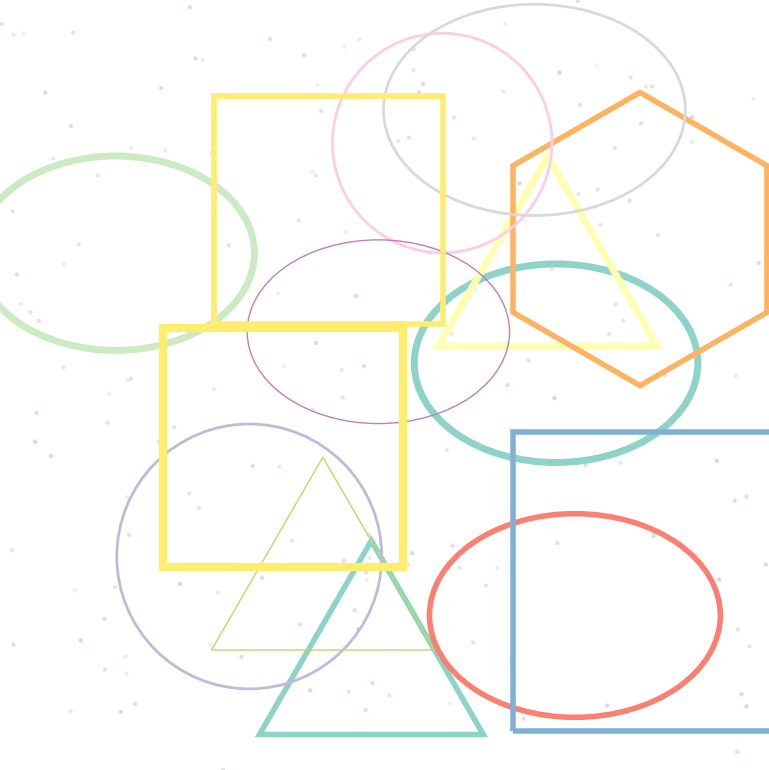[{"shape": "oval", "thickness": 2.5, "radius": 0.92, "center": [0.722, 0.528]}, {"shape": "triangle", "thickness": 2, "radius": 0.84, "center": [0.482, 0.13]}, {"shape": "triangle", "thickness": 2.5, "radius": 0.82, "center": [0.711, 0.633]}, {"shape": "circle", "thickness": 1, "radius": 0.86, "center": [0.324, 0.277]}, {"shape": "oval", "thickness": 2, "radius": 0.94, "center": [0.747, 0.201]}, {"shape": "square", "thickness": 2, "radius": 0.97, "center": [0.861, 0.245]}, {"shape": "hexagon", "thickness": 2, "radius": 0.95, "center": [0.831, 0.69]}, {"shape": "triangle", "thickness": 0.5, "radius": 0.83, "center": [0.419, 0.239]}, {"shape": "circle", "thickness": 1, "radius": 0.71, "center": [0.574, 0.814]}, {"shape": "oval", "thickness": 1, "radius": 0.98, "center": [0.694, 0.857]}, {"shape": "oval", "thickness": 0.5, "radius": 0.85, "center": [0.491, 0.569]}, {"shape": "oval", "thickness": 2.5, "radius": 0.9, "center": [0.15, 0.671]}, {"shape": "square", "thickness": 2, "radius": 0.74, "center": [0.427, 0.727]}, {"shape": "square", "thickness": 3, "radius": 0.78, "center": [0.368, 0.419]}]